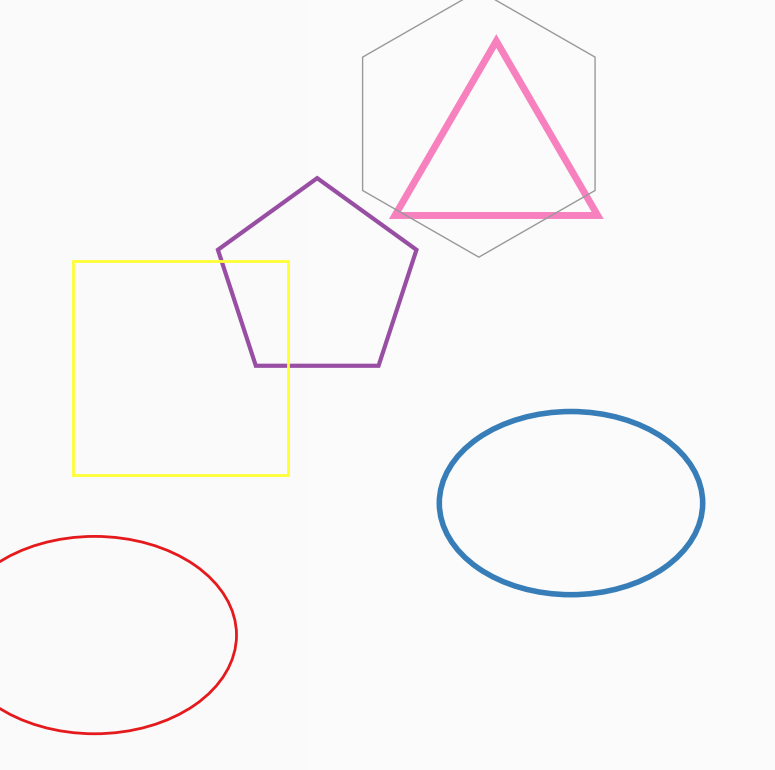[{"shape": "oval", "thickness": 1, "radius": 0.92, "center": [0.122, 0.175]}, {"shape": "oval", "thickness": 2, "radius": 0.85, "center": [0.737, 0.347]}, {"shape": "pentagon", "thickness": 1.5, "radius": 0.67, "center": [0.409, 0.634]}, {"shape": "square", "thickness": 1, "radius": 0.69, "center": [0.233, 0.522]}, {"shape": "triangle", "thickness": 2.5, "radius": 0.76, "center": [0.64, 0.796]}, {"shape": "hexagon", "thickness": 0.5, "radius": 0.87, "center": [0.618, 0.839]}]